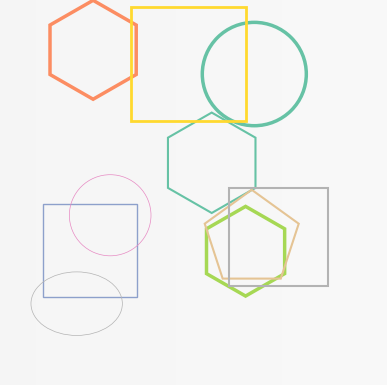[{"shape": "hexagon", "thickness": 1.5, "radius": 0.65, "center": [0.546, 0.577]}, {"shape": "circle", "thickness": 2.5, "radius": 0.67, "center": [0.656, 0.808]}, {"shape": "hexagon", "thickness": 2.5, "radius": 0.64, "center": [0.24, 0.871]}, {"shape": "square", "thickness": 1, "radius": 0.61, "center": [0.231, 0.35]}, {"shape": "circle", "thickness": 0.5, "radius": 0.53, "center": [0.284, 0.441]}, {"shape": "hexagon", "thickness": 2.5, "radius": 0.58, "center": [0.634, 0.347]}, {"shape": "square", "thickness": 2, "radius": 0.74, "center": [0.487, 0.834]}, {"shape": "pentagon", "thickness": 1.5, "radius": 0.64, "center": [0.65, 0.38]}, {"shape": "oval", "thickness": 0.5, "radius": 0.59, "center": [0.198, 0.211]}, {"shape": "square", "thickness": 1.5, "radius": 0.64, "center": [0.719, 0.384]}]